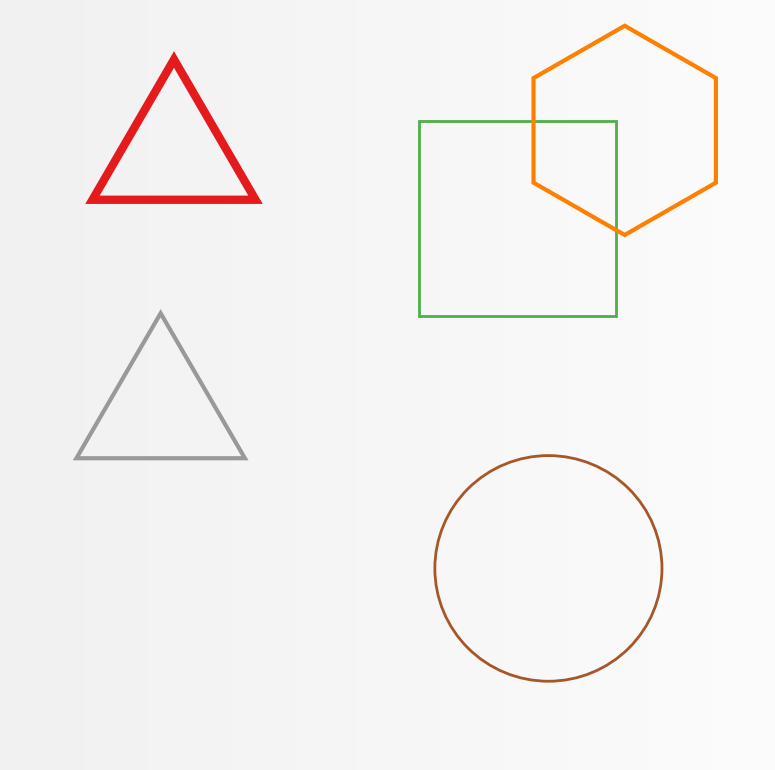[{"shape": "triangle", "thickness": 3, "radius": 0.61, "center": [0.225, 0.801]}, {"shape": "square", "thickness": 1, "radius": 0.63, "center": [0.668, 0.717]}, {"shape": "hexagon", "thickness": 1.5, "radius": 0.68, "center": [0.806, 0.831]}, {"shape": "circle", "thickness": 1, "radius": 0.73, "center": [0.708, 0.262]}, {"shape": "triangle", "thickness": 1.5, "radius": 0.63, "center": [0.207, 0.468]}]